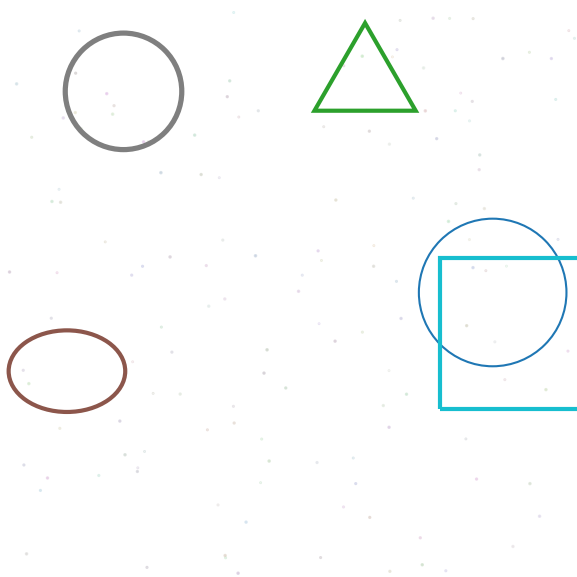[{"shape": "circle", "thickness": 1, "radius": 0.64, "center": [0.853, 0.493]}, {"shape": "triangle", "thickness": 2, "radius": 0.51, "center": [0.632, 0.858]}, {"shape": "oval", "thickness": 2, "radius": 0.5, "center": [0.116, 0.356]}, {"shape": "circle", "thickness": 2.5, "radius": 0.5, "center": [0.214, 0.841]}, {"shape": "square", "thickness": 2, "radius": 0.66, "center": [0.894, 0.421]}]